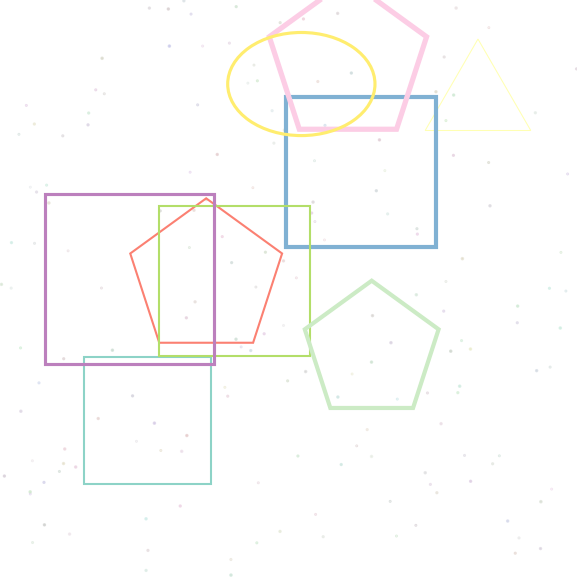[{"shape": "square", "thickness": 1, "radius": 0.55, "center": [0.255, 0.272]}, {"shape": "triangle", "thickness": 0.5, "radius": 0.53, "center": [0.828, 0.826]}, {"shape": "pentagon", "thickness": 1, "radius": 0.69, "center": [0.357, 0.517]}, {"shape": "square", "thickness": 2, "radius": 0.65, "center": [0.625, 0.702]}, {"shape": "square", "thickness": 1, "radius": 0.65, "center": [0.406, 0.512]}, {"shape": "pentagon", "thickness": 2.5, "radius": 0.72, "center": [0.602, 0.891]}, {"shape": "square", "thickness": 1.5, "radius": 0.73, "center": [0.225, 0.516]}, {"shape": "pentagon", "thickness": 2, "radius": 0.61, "center": [0.644, 0.391]}, {"shape": "oval", "thickness": 1.5, "radius": 0.64, "center": [0.522, 0.854]}]